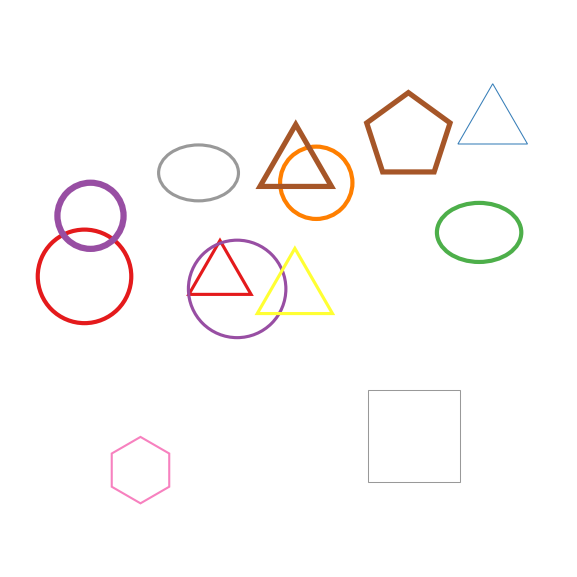[{"shape": "circle", "thickness": 2, "radius": 0.4, "center": [0.146, 0.521]}, {"shape": "triangle", "thickness": 1.5, "radius": 0.31, "center": [0.381, 0.52]}, {"shape": "triangle", "thickness": 0.5, "radius": 0.35, "center": [0.853, 0.785]}, {"shape": "oval", "thickness": 2, "radius": 0.37, "center": [0.83, 0.597]}, {"shape": "circle", "thickness": 1.5, "radius": 0.42, "center": [0.411, 0.499]}, {"shape": "circle", "thickness": 3, "radius": 0.29, "center": [0.157, 0.625]}, {"shape": "circle", "thickness": 2, "radius": 0.31, "center": [0.548, 0.683]}, {"shape": "triangle", "thickness": 1.5, "radius": 0.38, "center": [0.511, 0.494]}, {"shape": "pentagon", "thickness": 2.5, "radius": 0.38, "center": [0.707, 0.763]}, {"shape": "triangle", "thickness": 2.5, "radius": 0.36, "center": [0.512, 0.712]}, {"shape": "hexagon", "thickness": 1, "radius": 0.29, "center": [0.243, 0.185]}, {"shape": "square", "thickness": 0.5, "radius": 0.4, "center": [0.716, 0.244]}, {"shape": "oval", "thickness": 1.5, "radius": 0.35, "center": [0.344, 0.7]}]